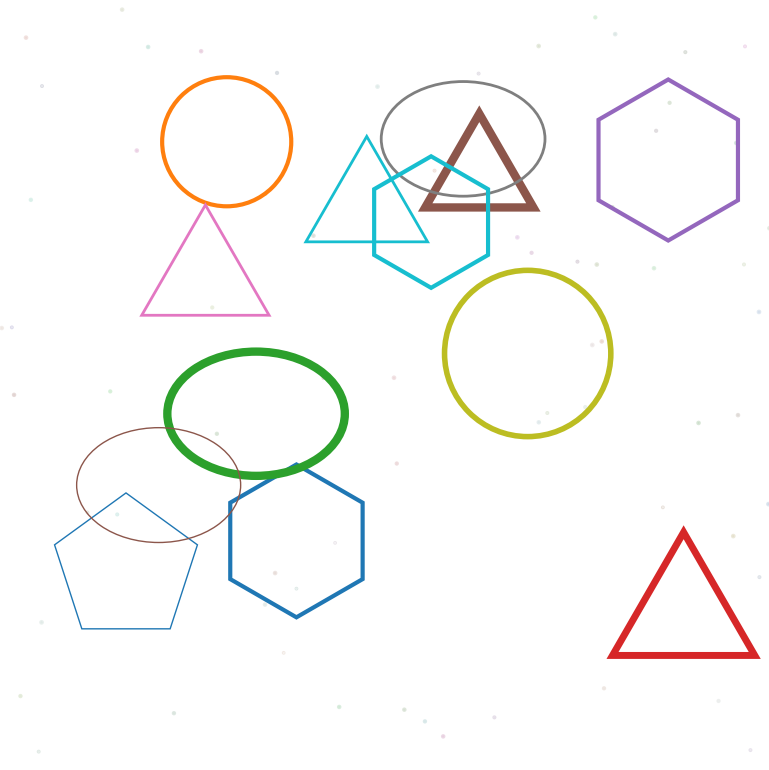[{"shape": "pentagon", "thickness": 0.5, "radius": 0.49, "center": [0.164, 0.262]}, {"shape": "hexagon", "thickness": 1.5, "radius": 0.5, "center": [0.385, 0.298]}, {"shape": "circle", "thickness": 1.5, "radius": 0.42, "center": [0.294, 0.816]}, {"shape": "oval", "thickness": 3, "radius": 0.58, "center": [0.333, 0.463]}, {"shape": "triangle", "thickness": 2.5, "radius": 0.53, "center": [0.888, 0.202]}, {"shape": "hexagon", "thickness": 1.5, "radius": 0.52, "center": [0.868, 0.792]}, {"shape": "oval", "thickness": 0.5, "radius": 0.53, "center": [0.206, 0.37]}, {"shape": "triangle", "thickness": 3, "radius": 0.41, "center": [0.622, 0.771]}, {"shape": "triangle", "thickness": 1, "radius": 0.48, "center": [0.267, 0.638]}, {"shape": "oval", "thickness": 1, "radius": 0.53, "center": [0.601, 0.82]}, {"shape": "circle", "thickness": 2, "radius": 0.54, "center": [0.685, 0.541]}, {"shape": "hexagon", "thickness": 1.5, "radius": 0.43, "center": [0.56, 0.712]}, {"shape": "triangle", "thickness": 1, "radius": 0.46, "center": [0.476, 0.732]}]